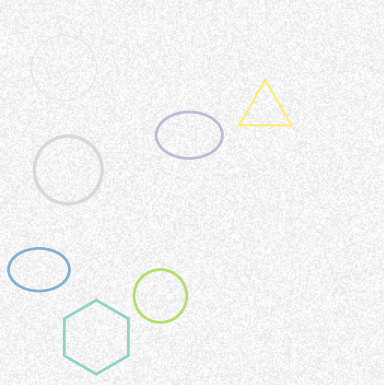[{"shape": "hexagon", "thickness": 2, "radius": 0.48, "center": [0.25, 0.124]}, {"shape": "oval", "thickness": 2, "radius": 0.43, "center": [0.492, 0.649]}, {"shape": "oval", "thickness": 2, "radius": 0.4, "center": [0.101, 0.299]}, {"shape": "circle", "thickness": 2, "radius": 0.34, "center": [0.417, 0.231]}, {"shape": "circle", "thickness": 2.5, "radius": 0.44, "center": [0.177, 0.559]}, {"shape": "circle", "thickness": 0.5, "radius": 0.42, "center": [0.166, 0.823]}, {"shape": "triangle", "thickness": 1.5, "radius": 0.39, "center": [0.689, 0.714]}]